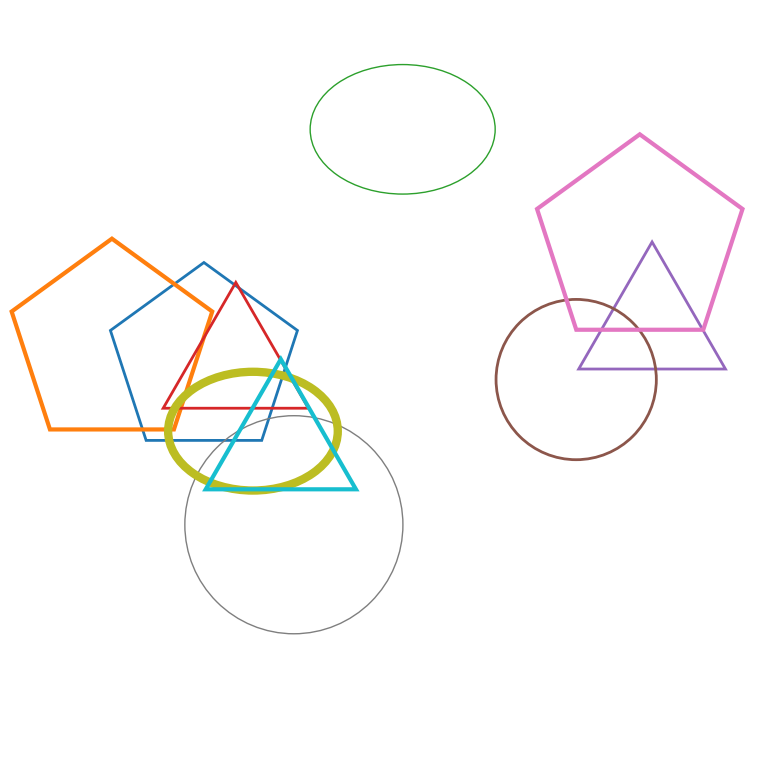[{"shape": "pentagon", "thickness": 1, "radius": 0.64, "center": [0.265, 0.531]}, {"shape": "pentagon", "thickness": 1.5, "radius": 0.68, "center": [0.145, 0.553]}, {"shape": "oval", "thickness": 0.5, "radius": 0.6, "center": [0.523, 0.832]}, {"shape": "triangle", "thickness": 1, "radius": 0.54, "center": [0.306, 0.524]}, {"shape": "triangle", "thickness": 1, "radius": 0.55, "center": [0.847, 0.576]}, {"shape": "circle", "thickness": 1, "radius": 0.52, "center": [0.748, 0.507]}, {"shape": "pentagon", "thickness": 1.5, "radius": 0.7, "center": [0.831, 0.685]}, {"shape": "circle", "thickness": 0.5, "radius": 0.71, "center": [0.382, 0.319]}, {"shape": "oval", "thickness": 3, "radius": 0.55, "center": [0.329, 0.44]}, {"shape": "triangle", "thickness": 1.5, "radius": 0.56, "center": [0.365, 0.421]}]